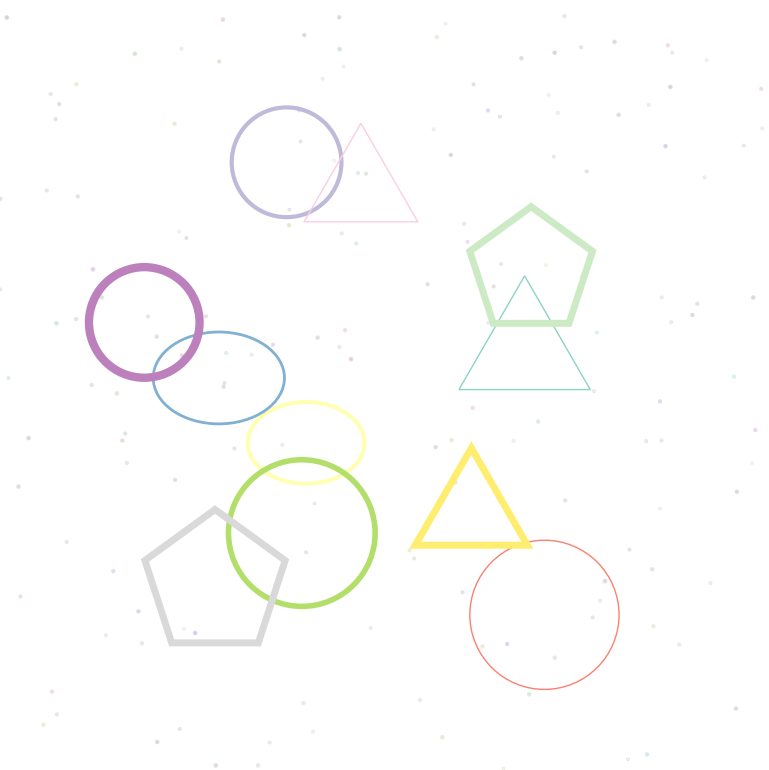[{"shape": "triangle", "thickness": 0.5, "radius": 0.49, "center": [0.681, 0.543]}, {"shape": "oval", "thickness": 1.5, "radius": 0.38, "center": [0.397, 0.425]}, {"shape": "circle", "thickness": 1.5, "radius": 0.36, "center": [0.372, 0.789]}, {"shape": "circle", "thickness": 0.5, "radius": 0.48, "center": [0.707, 0.202]}, {"shape": "oval", "thickness": 1, "radius": 0.43, "center": [0.284, 0.509]}, {"shape": "circle", "thickness": 2, "radius": 0.48, "center": [0.392, 0.308]}, {"shape": "triangle", "thickness": 0.5, "radius": 0.43, "center": [0.469, 0.755]}, {"shape": "pentagon", "thickness": 2.5, "radius": 0.48, "center": [0.279, 0.243]}, {"shape": "circle", "thickness": 3, "radius": 0.36, "center": [0.187, 0.581]}, {"shape": "pentagon", "thickness": 2.5, "radius": 0.42, "center": [0.69, 0.648]}, {"shape": "triangle", "thickness": 2.5, "radius": 0.42, "center": [0.612, 0.334]}]